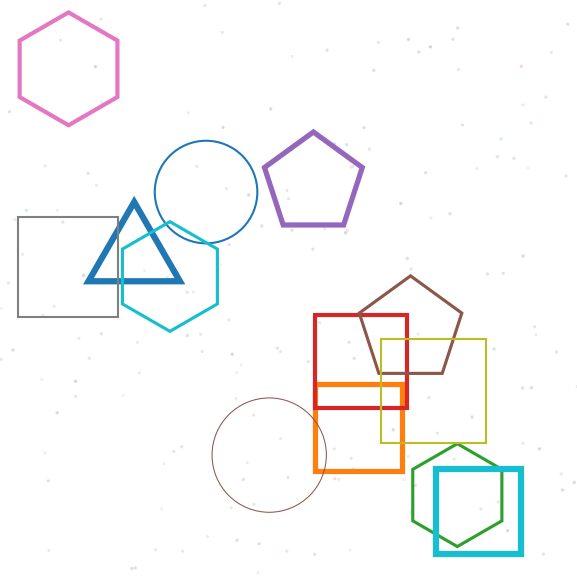[{"shape": "triangle", "thickness": 3, "radius": 0.46, "center": [0.232, 0.558]}, {"shape": "circle", "thickness": 1, "radius": 0.44, "center": [0.357, 0.667]}, {"shape": "square", "thickness": 2.5, "radius": 0.38, "center": [0.621, 0.259]}, {"shape": "hexagon", "thickness": 1.5, "radius": 0.45, "center": [0.792, 0.142]}, {"shape": "square", "thickness": 2, "radius": 0.4, "center": [0.625, 0.373]}, {"shape": "pentagon", "thickness": 2.5, "radius": 0.45, "center": [0.543, 0.682]}, {"shape": "circle", "thickness": 0.5, "radius": 0.49, "center": [0.466, 0.211]}, {"shape": "pentagon", "thickness": 1.5, "radius": 0.47, "center": [0.711, 0.428]}, {"shape": "hexagon", "thickness": 2, "radius": 0.49, "center": [0.119, 0.88]}, {"shape": "square", "thickness": 1, "radius": 0.43, "center": [0.118, 0.537]}, {"shape": "square", "thickness": 1, "radius": 0.45, "center": [0.751, 0.322]}, {"shape": "hexagon", "thickness": 1.5, "radius": 0.47, "center": [0.294, 0.52]}, {"shape": "square", "thickness": 3, "radius": 0.37, "center": [0.828, 0.113]}]